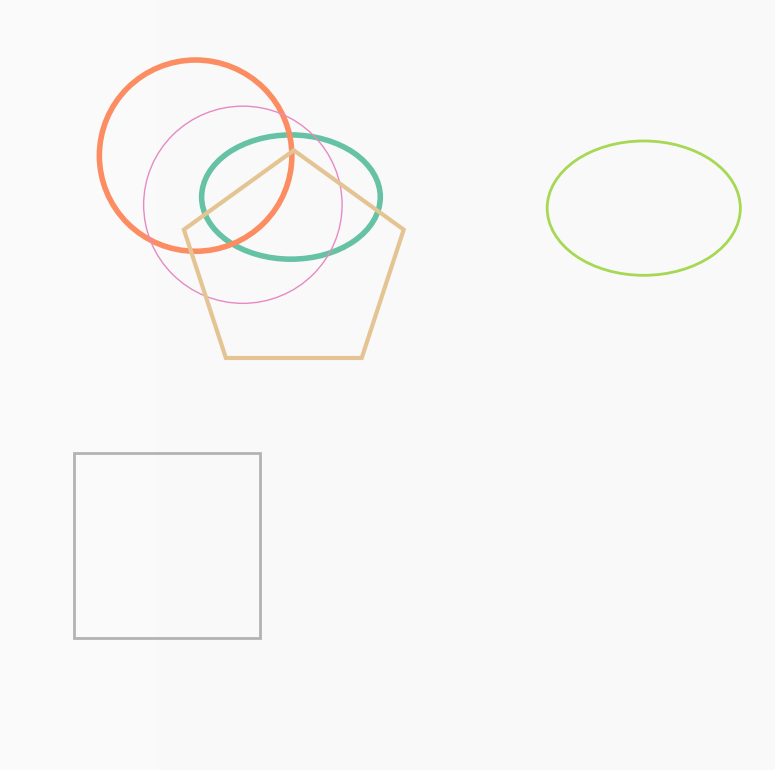[{"shape": "oval", "thickness": 2, "radius": 0.58, "center": [0.375, 0.744]}, {"shape": "circle", "thickness": 2, "radius": 0.62, "center": [0.252, 0.798]}, {"shape": "circle", "thickness": 0.5, "radius": 0.64, "center": [0.313, 0.734]}, {"shape": "oval", "thickness": 1, "radius": 0.62, "center": [0.831, 0.73]}, {"shape": "pentagon", "thickness": 1.5, "radius": 0.75, "center": [0.379, 0.656]}, {"shape": "square", "thickness": 1, "radius": 0.6, "center": [0.216, 0.292]}]